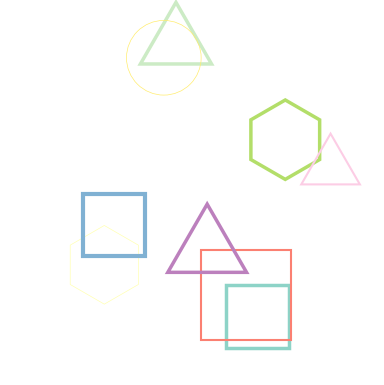[{"shape": "square", "thickness": 2.5, "radius": 0.41, "center": [0.668, 0.178]}, {"shape": "hexagon", "thickness": 0.5, "radius": 0.51, "center": [0.271, 0.312]}, {"shape": "square", "thickness": 1.5, "radius": 0.58, "center": [0.64, 0.235]}, {"shape": "square", "thickness": 3, "radius": 0.4, "center": [0.296, 0.415]}, {"shape": "hexagon", "thickness": 2.5, "radius": 0.52, "center": [0.741, 0.637]}, {"shape": "triangle", "thickness": 1.5, "radius": 0.44, "center": [0.859, 0.565]}, {"shape": "triangle", "thickness": 2.5, "radius": 0.59, "center": [0.538, 0.352]}, {"shape": "triangle", "thickness": 2.5, "radius": 0.53, "center": [0.457, 0.887]}, {"shape": "circle", "thickness": 0.5, "radius": 0.48, "center": [0.425, 0.85]}]